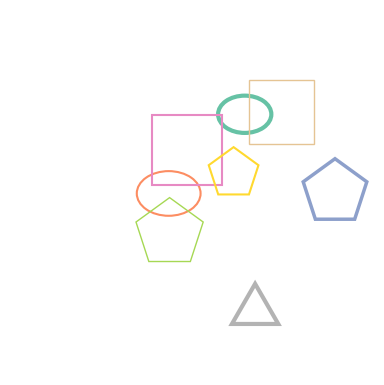[{"shape": "oval", "thickness": 3, "radius": 0.35, "center": [0.636, 0.703]}, {"shape": "oval", "thickness": 1.5, "radius": 0.41, "center": [0.438, 0.498]}, {"shape": "pentagon", "thickness": 2.5, "radius": 0.43, "center": [0.87, 0.501]}, {"shape": "square", "thickness": 1.5, "radius": 0.45, "center": [0.486, 0.61]}, {"shape": "pentagon", "thickness": 1, "radius": 0.46, "center": [0.441, 0.395]}, {"shape": "pentagon", "thickness": 1.5, "radius": 0.34, "center": [0.607, 0.55]}, {"shape": "square", "thickness": 1, "radius": 0.42, "center": [0.731, 0.71]}, {"shape": "triangle", "thickness": 3, "radius": 0.35, "center": [0.663, 0.193]}]